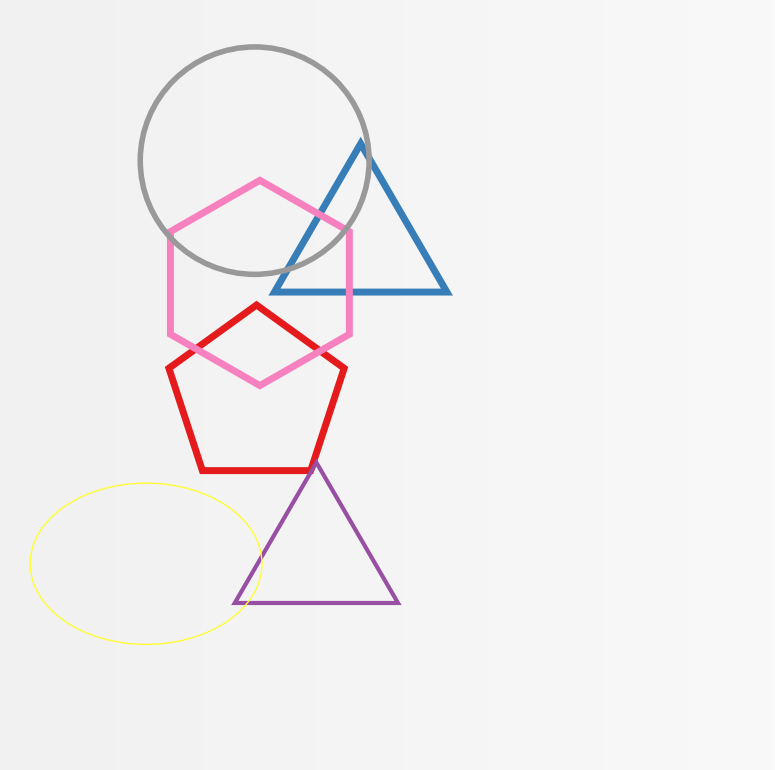[{"shape": "pentagon", "thickness": 2.5, "radius": 0.59, "center": [0.331, 0.485]}, {"shape": "triangle", "thickness": 2.5, "radius": 0.64, "center": [0.465, 0.685]}, {"shape": "triangle", "thickness": 1.5, "radius": 0.61, "center": [0.408, 0.278]}, {"shape": "oval", "thickness": 0.5, "radius": 0.75, "center": [0.189, 0.268]}, {"shape": "hexagon", "thickness": 2.5, "radius": 0.67, "center": [0.335, 0.633]}, {"shape": "circle", "thickness": 2, "radius": 0.74, "center": [0.329, 0.791]}]